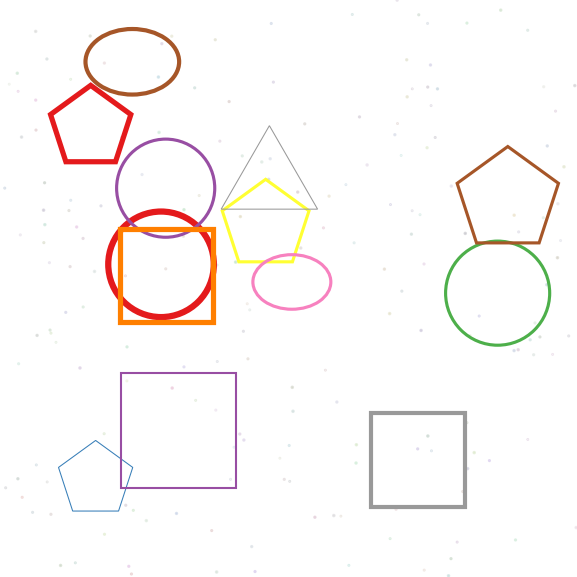[{"shape": "pentagon", "thickness": 2.5, "radius": 0.37, "center": [0.157, 0.778]}, {"shape": "circle", "thickness": 3, "radius": 0.46, "center": [0.279, 0.541]}, {"shape": "pentagon", "thickness": 0.5, "radius": 0.34, "center": [0.166, 0.169]}, {"shape": "circle", "thickness": 1.5, "radius": 0.45, "center": [0.862, 0.492]}, {"shape": "square", "thickness": 1, "radius": 0.5, "center": [0.309, 0.254]}, {"shape": "circle", "thickness": 1.5, "radius": 0.42, "center": [0.287, 0.673]}, {"shape": "square", "thickness": 2.5, "radius": 0.4, "center": [0.289, 0.522]}, {"shape": "pentagon", "thickness": 1.5, "radius": 0.39, "center": [0.46, 0.61]}, {"shape": "oval", "thickness": 2, "radius": 0.41, "center": [0.229, 0.892]}, {"shape": "pentagon", "thickness": 1.5, "radius": 0.46, "center": [0.879, 0.653]}, {"shape": "oval", "thickness": 1.5, "radius": 0.34, "center": [0.505, 0.511]}, {"shape": "triangle", "thickness": 0.5, "radius": 0.48, "center": [0.466, 0.685]}, {"shape": "square", "thickness": 2, "radius": 0.41, "center": [0.723, 0.202]}]